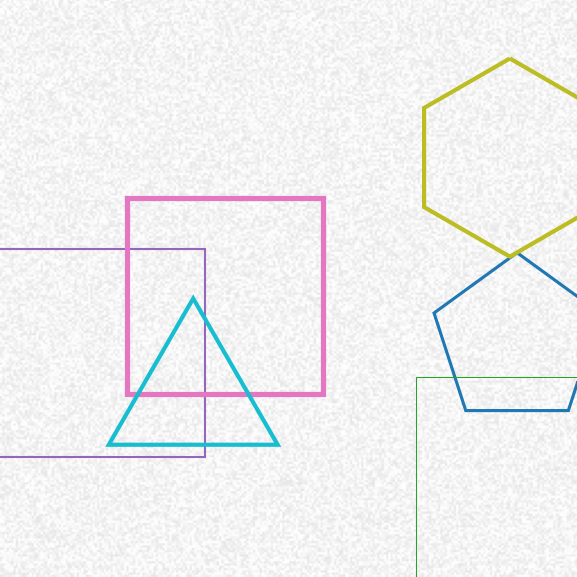[{"shape": "pentagon", "thickness": 1.5, "radius": 0.76, "center": [0.895, 0.41]}, {"shape": "square", "thickness": 0.5, "radius": 0.87, "center": [0.895, 0.172]}, {"shape": "square", "thickness": 1, "radius": 0.9, "center": [0.175, 0.388]}, {"shape": "square", "thickness": 2.5, "radius": 0.85, "center": [0.389, 0.487]}, {"shape": "hexagon", "thickness": 2, "radius": 0.86, "center": [0.883, 0.726]}, {"shape": "triangle", "thickness": 2, "radius": 0.84, "center": [0.335, 0.313]}]